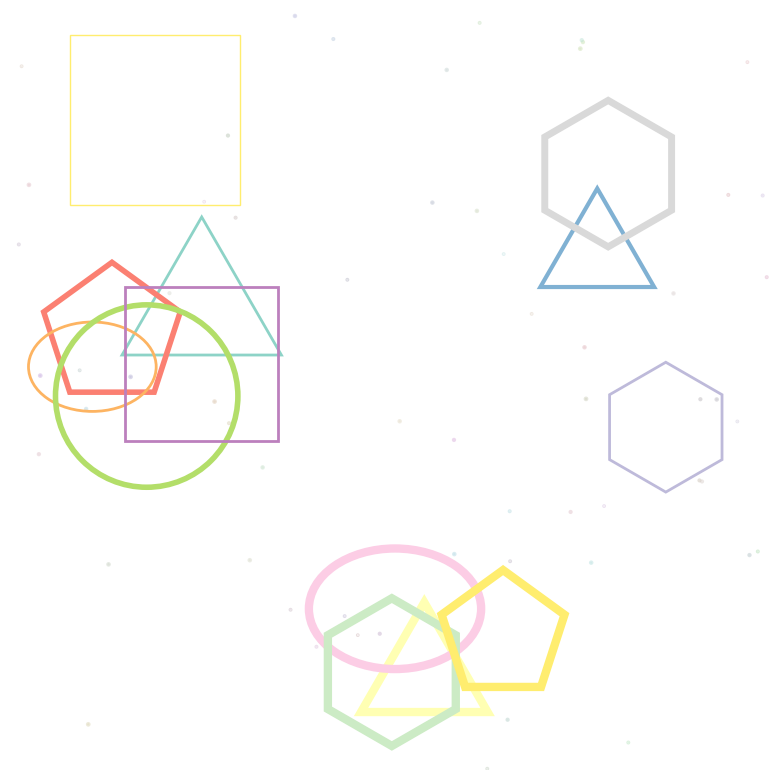[{"shape": "triangle", "thickness": 1, "radius": 0.6, "center": [0.262, 0.599]}, {"shape": "triangle", "thickness": 3, "radius": 0.47, "center": [0.551, 0.123]}, {"shape": "hexagon", "thickness": 1, "radius": 0.42, "center": [0.865, 0.445]}, {"shape": "pentagon", "thickness": 2, "radius": 0.47, "center": [0.145, 0.566]}, {"shape": "triangle", "thickness": 1.5, "radius": 0.43, "center": [0.776, 0.67]}, {"shape": "oval", "thickness": 1, "radius": 0.41, "center": [0.12, 0.524]}, {"shape": "circle", "thickness": 2, "radius": 0.59, "center": [0.191, 0.486]}, {"shape": "oval", "thickness": 3, "radius": 0.56, "center": [0.513, 0.209]}, {"shape": "hexagon", "thickness": 2.5, "radius": 0.48, "center": [0.79, 0.775]}, {"shape": "square", "thickness": 1, "radius": 0.5, "center": [0.262, 0.527]}, {"shape": "hexagon", "thickness": 3, "radius": 0.48, "center": [0.509, 0.127]}, {"shape": "pentagon", "thickness": 3, "radius": 0.42, "center": [0.653, 0.176]}, {"shape": "square", "thickness": 0.5, "radius": 0.55, "center": [0.201, 0.845]}]